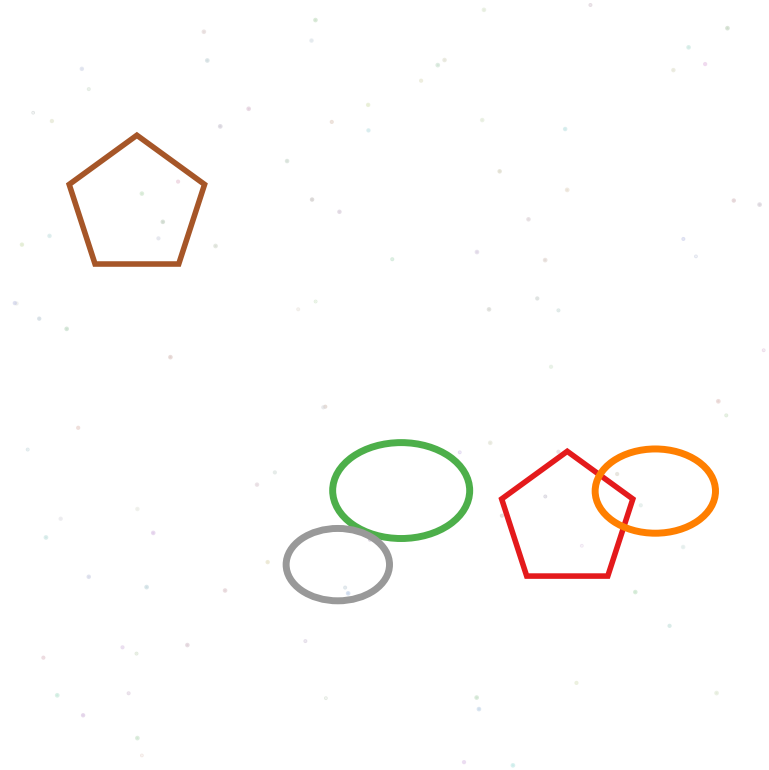[{"shape": "pentagon", "thickness": 2, "radius": 0.45, "center": [0.737, 0.324]}, {"shape": "oval", "thickness": 2.5, "radius": 0.44, "center": [0.521, 0.363]}, {"shape": "oval", "thickness": 2.5, "radius": 0.39, "center": [0.851, 0.362]}, {"shape": "pentagon", "thickness": 2, "radius": 0.46, "center": [0.178, 0.732]}, {"shape": "oval", "thickness": 2.5, "radius": 0.34, "center": [0.439, 0.267]}]